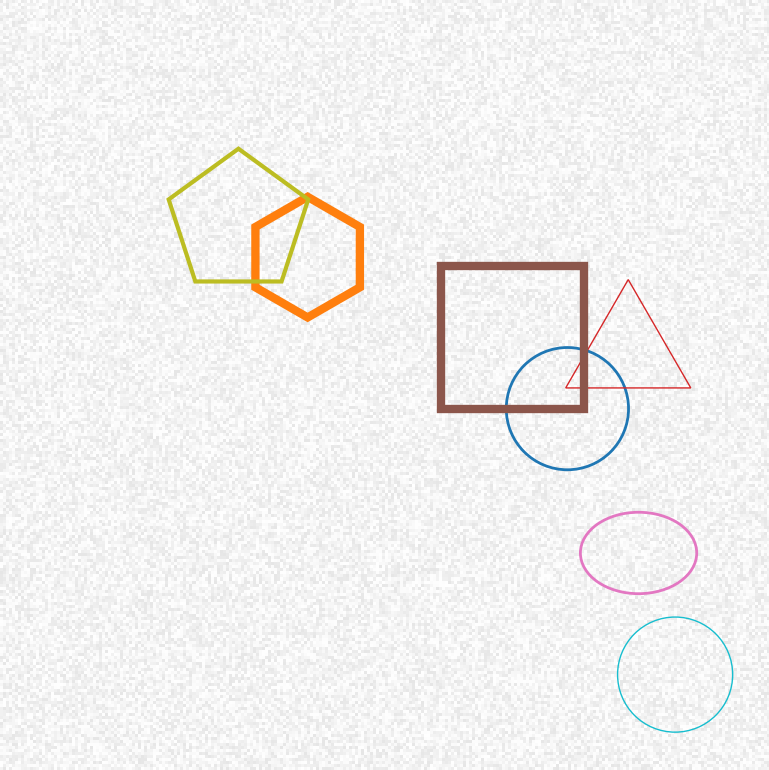[{"shape": "circle", "thickness": 1, "radius": 0.4, "center": [0.737, 0.469]}, {"shape": "hexagon", "thickness": 3, "radius": 0.39, "center": [0.4, 0.666]}, {"shape": "triangle", "thickness": 0.5, "radius": 0.47, "center": [0.816, 0.543]}, {"shape": "square", "thickness": 3, "radius": 0.46, "center": [0.665, 0.562]}, {"shape": "oval", "thickness": 1, "radius": 0.38, "center": [0.829, 0.282]}, {"shape": "pentagon", "thickness": 1.5, "radius": 0.48, "center": [0.31, 0.712]}, {"shape": "circle", "thickness": 0.5, "radius": 0.37, "center": [0.877, 0.124]}]